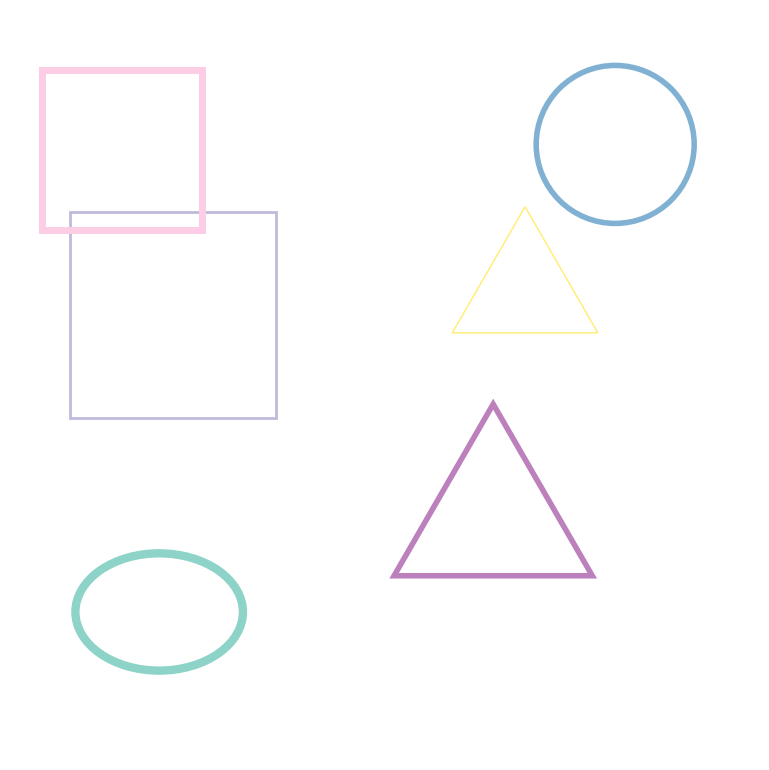[{"shape": "oval", "thickness": 3, "radius": 0.54, "center": [0.207, 0.205]}, {"shape": "square", "thickness": 1, "radius": 0.67, "center": [0.224, 0.59]}, {"shape": "circle", "thickness": 2, "radius": 0.51, "center": [0.799, 0.812]}, {"shape": "square", "thickness": 2.5, "radius": 0.52, "center": [0.158, 0.805]}, {"shape": "triangle", "thickness": 2, "radius": 0.74, "center": [0.64, 0.327]}, {"shape": "triangle", "thickness": 0.5, "radius": 0.55, "center": [0.682, 0.622]}]